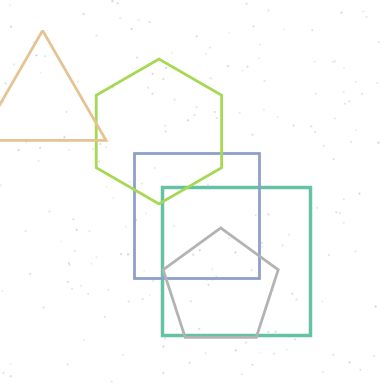[{"shape": "square", "thickness": 2.5, "radius": 0.96, "center": [0.612, 0.322]}, {"shape": "square", "thickness": 2, "radius": 0.81, "center": [0.511, 0.44]}, {"shape": "hexagon", "thickness": 2, "radius": 0.94, "center": [0.413, 0.659]}, {"shape": "triangle", "thickness": 2, "radius": 0.95, "center": [0.111, 0.73]}, {"shape": "pentagon", "thickness": 2, "radius": 0.79, "center": [0.573, 0.251]}]